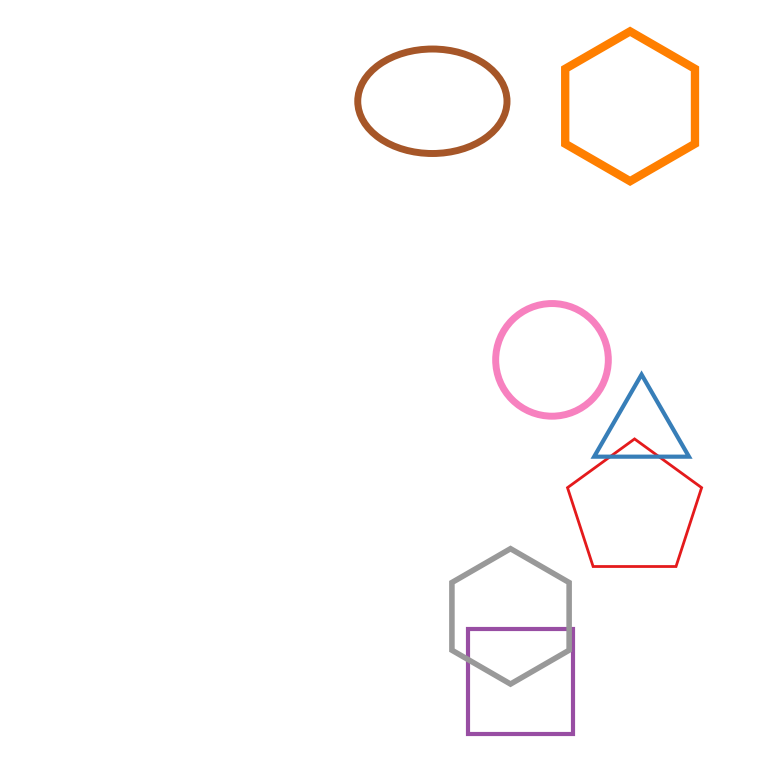[{"shape": "pentagon", "thickness": 1, "radius": 0.46, "center": [0.824, 0.338]}, {"shape": "triangle", "thickness": 1.5, "radius": 0.36, "center": [0.833, 0.442]}, {"shape": "square", "thickness": 1.5, "radius": 0.34, "center": [0.676, 0.115]}, {"shape": "hexagon", "thickness": 3, "radius": 0.49, "center": [0.818, 0.862]}, {"shape": "oval", "thickness": 2.5, "radius": 0.48, "center": [0.562, 0.868]}, {"shape": "circle", "thickness": 2.5, "radius": 0.37, "center": [0.717, 0.533]}, {"shape": "hexagon", "thickness": 2, "radius": 0.44, "center": [0.663, 0.2]}]